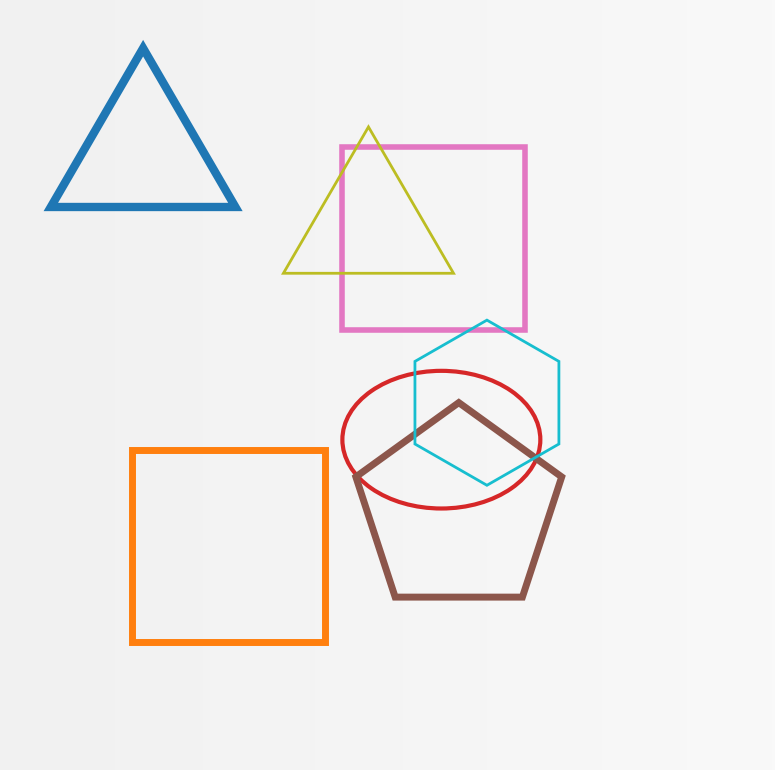[{"shape": "triangle", "thickness": 3, "radius": 0.69, "center": [0.185, 0.8]}, {"shape": "square", "thickness": 2.5, "radius": 0.62, "center": [0.295, 0.291]}, {"shape": "oval", "thickness": 1.5, "radius": 0.64, "center": [0.569, 0.429]}, {"shape": "pentagon", "thickness": 2.5, "radius": 0.7, "center": [0.592, 0.337]}, {"shape": "square", "thickness": 2, "radius": 0.59, "center": [0.559, 0.69]}, {"shape": "triangle", "thickness": 1, "radius": 0.63, "center": [0.475, 0.708]}, {"shape": "hexagon", "thickness": 1, "radius": 0.54, "center": [0.628, 0.477]}]